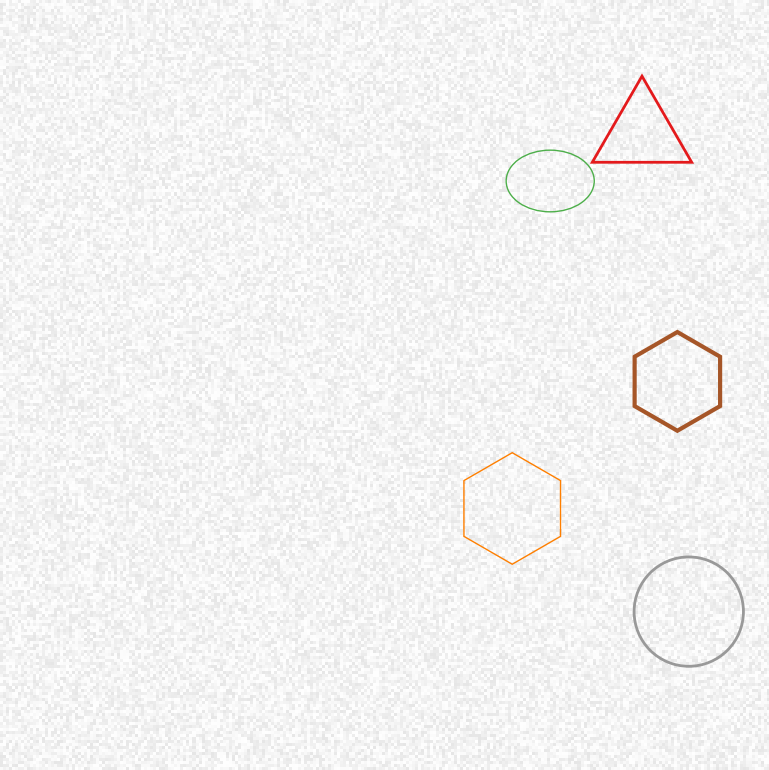[{"shape": "triangle", "thickness": 1, "radius": 0.37, "center": [0.834, 0.827]}, {"shape": "oval", "thickness": 0.5, "radius": 0.29, "center": [0.715, 0.765]}, {"shape": "hexagon", "thickness": 0.5, "radius": 0.36, "center": [0.665, 0.34]}, {"shape": "hexagon", "thickness": 1.5, "radius": 0.32, "center": [0.88, 0.505]}, {"shape": "circle", "thickness": 1, "radius": 0.36, "center": [0.895, 0.206]}]